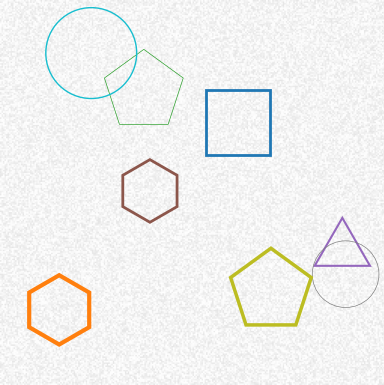[{"shape": "square", "thickness": 2, "radius": 0.42, "center": [0.618, 0.682]}, {"shape": "hexagon", "thickness": 3, "radius": 0.45, "center": [0.154, 0.195]}, {"shape": "pentagon", "thickness": 0.5, "radius": 0.54, "center": [0.374, 0.764]}, {"shape": "triangle", "thickness": 1.5, "radius": 0.41, "center": [0.889, 0.351]}, {"shape": "hexagon", "thickness": 2, "radius": 0.41, "center": [0.389, 0.504]}, {"shape": "circle", "thickness": 0.5, "radius": 0.43, "center": [0.898, 0.288]}, {"shape": "pentagon", "thickness": 2.5, "radius": 0.55, "center": [0.704, 0.245]}, {"shape": "circle", "thickness": 1, "radius": 0.59, "center": [0.237, 0.862]}]